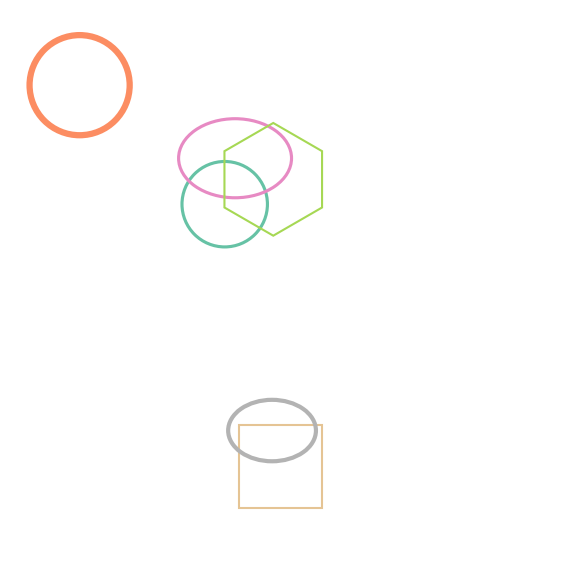[{"shape": "circle", "thickness": 1.5, "radius": 0.37, "center": [0.389, 0.646]}, {"shape": "circle", "thickness": 3, "radius": 0.43, "center": [0.138, 0.852]}, {"shape": "oval", "thickness": 1.5, "radius": 0.49, "center": [0.407, 0.725]}, {"shape": "hexagon", "thickness": 1, "radius": 0.49, "center": [0.473, 0.689]}, {"shape": "square", "thickness": 1, "radius": 0.36, "center": [0.485, 0.191]}, {"shape": "oval", "thickness": 2, "radius": 0.38, "center": [0.471, 0.254]}]